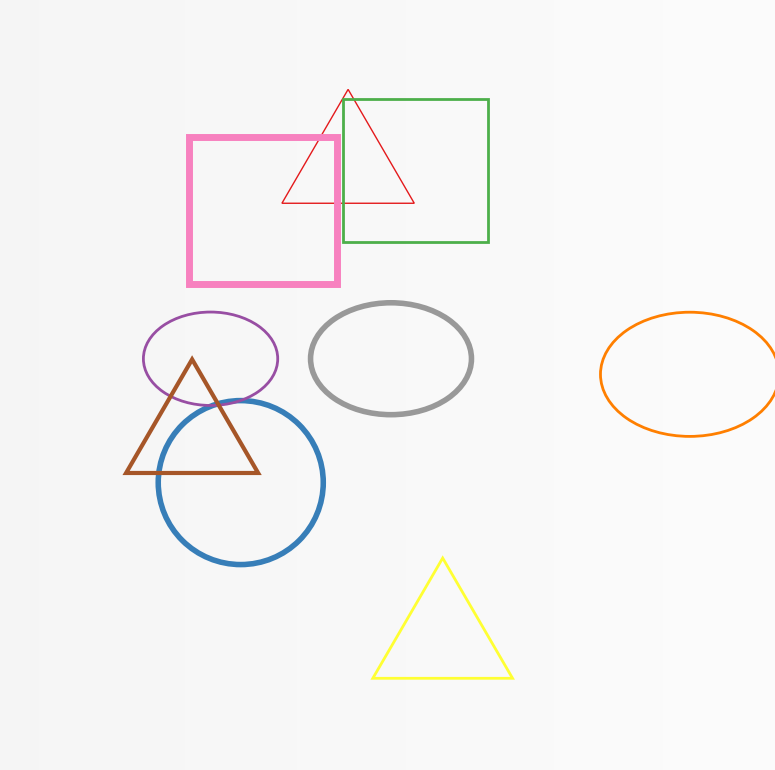[{"shape": "triangle", "thickness": 0.5, "radius": 0.49, "center": [0.449, 0.785]}, {"shape": "circle", "thickness": 2, "radius": 0.53, "center": [0.311, 0.373]}, {"shape": "square", "thickness": 1, "radius": 0.47, "center": [0.536, 0.778]}, {"shape": "oval", "thickness": 1, "radius": 0.43, "center": [0.272, 0.534]}, {"shape": "oval", "thickness": 1, "radius": 0.58, "center": [0.89, 0.514]}, {"shape": "triangle", "thickness": 1, "radius": 0.52, "center": [0.571, 0.171]}, {"shape": "triangle", "thickness": 1.5, "radius": 0.49, "center": [0.248, 0.435]}, {"shape": "square", "thickness": 2.5, "radius": 0.48, "center": [0.339, 0.727]}, {"shape": "oval", "thickness": 2, "radius": 0.52, "center": [0.505, 0.534]}]